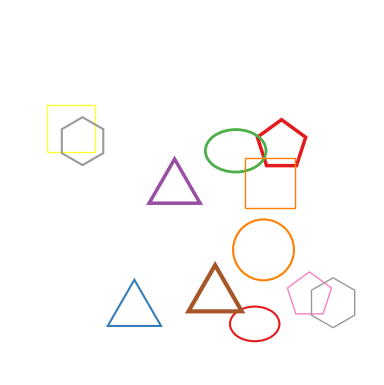[{"shape": "oval", "thickness": 1.5, "radius": 0.32, "center": [0.662, 0.159]}, {"shape": "pentagon", "thickness": 2.5, "radius": 0.33, "center": [0.731, 0.623]}, {"shape": "triangle", "thickness": 1.5, "radius": 0.4, "center": [0.349, 0.193]}, {"shape": "oval", "thickness": 2, "radius": 0.39, "center": [0.612, 0.608]}, {"shape": "triangle", "thickness": 2.5, "radius": 0.38, "center": [0.454, 0.51]}, {"shape": "circle", "thickness": 1.5, "radius": 0.4, "center": [0.684, 0.351]}, {"shape": "square", "thickness": 1, "radius": 0.33, "center": [0.701, 0.525]}, {"shape": "square", "thickness": 1, "radius": 0.31, "center": [0.184, 0.666]}, {"shape": "triangle", "thickness": 3, "radius": 0.4, "center": [0.559, 0.231]}, {"shape": "pentagon", "thickness": 1, "radius": 0.3, "center": [0.804, 0.233]}, {"shape": "hexagon", "thickness": 1.5, "radius": 0.31, "center": [0.214, 0.633]}, {"shape": "hexagon", "thickness": 1, "radius": 0.32, "center": [0.865, 0.214]}]